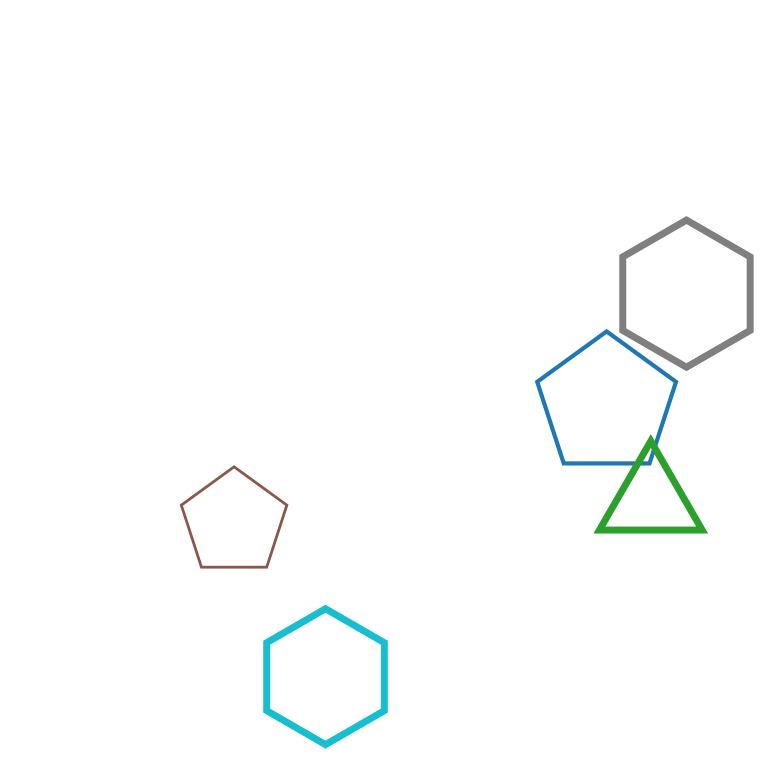[{"shape": "pentagon", "thickness": 1.5, "radius": 0.47, "center": [0.788, 0.475]}, {"shape": "triangle", "thickness": 2.5, "radius": 0.39, "center": [0.845, 0.35]}, {"shape": "pentagon", "thickness": 1, "radius": 0.36, "center": [0.304, 0.322]}, {"shape": "hexagon", "thickness": 2.5, "radius": 0.48, "center": [0.892, 0.619]}, {"shape": "hexagon", "thickness": 2.5, "radius": 0.44, "center": [0.423, 0.121]}]